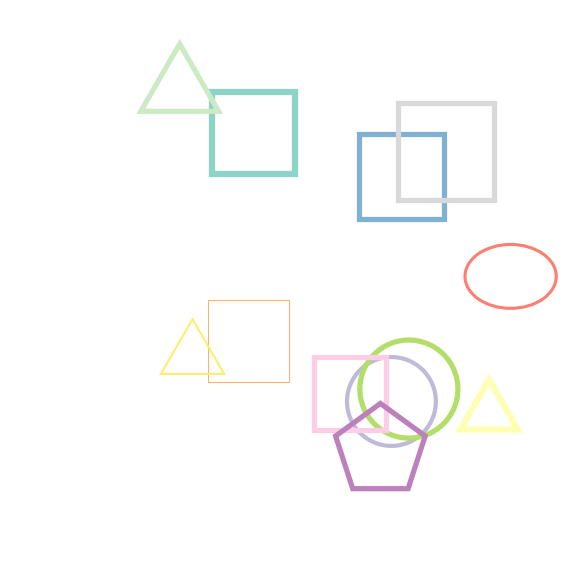[{"shape": "square", "thickness": 3, "radius": 0.36, "center": [0.438, 0.769]}, {"shape": "triangle", "thickness": 3, "radius": 0.29, "center": [0.847, 0.284]}, {"shape": "circle", "thickness": 2, "radius": 0.38, "center": [0.678, 0.304]}, {"shape": "oval", "thickness": 1.5, "radius": 0.4, "center": [0.884, 0.521]}, {"shape": "square", "thickness": 2.5, "radius": 0.37, "center": [0.695, 0.693]}, {"shape": "square", "thickness": 0.5, "radius": 0.35, "center": [0.431, 0.409]}, {"shape": "circle", "thickness": 2.5, "radius": 0.42, "center": [0.708, 0.325]}, {"shape": "square", "thickness": 2.5, "radius": 0.31, "center": [0.606, 0.318]}, {"shape": "square", "thickness": 2.5, "radius": 0.42, "center": [0.772, 0.737]}, {"shape": "pentagon", "thickness": 2.5, "radius": 0.41, "center": [0.659, 0.219]}, {"shape": "triangle", "thickness": 2.5, "radius": 0.39, "center": [0.311, 0.845]}, {"shape": "triangle", "thickness": 1, "radius": 0.32, "center": [0.333, 0.383]}]